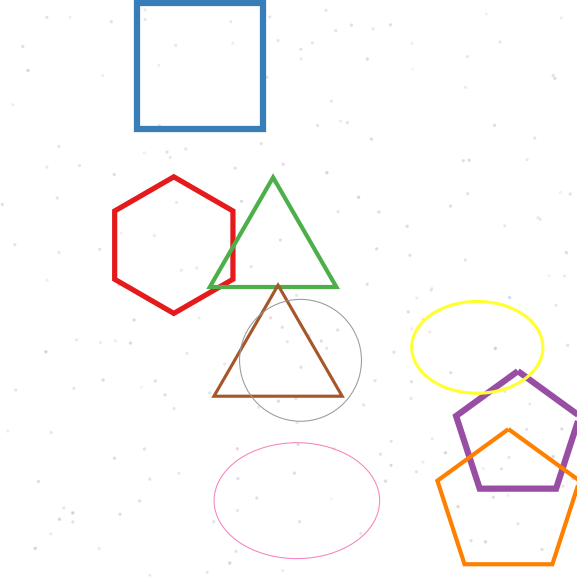[{"shape": "hexagon", "thickness": 2.5, "radius": 0.59, "center": [0.301, 0.575]}, {"shape": "square", "thickness": 3, "radius": 0.54, "center": [0.346, 0.885]}, {"shape": "triangle", "thickness": 2, "radius": 0.63, "center": [0.473, 0.565]}, {"shape": "pentagon", "thickness": 3, "radius": 0.56, "center": [0.897, 0.244]}, {"shape": "pentagon", "thickness": 2, "radius": 0.65, "center": [0.88, 0.127]}, {"shape": "oval", "thickness": 1.5, "radius": 0.57, "center": [0.826, 0.398]}, {"shape": "triangle", "thickness": 1.5, "radius": 0.64, "center": [0.481, 0.377]}, {"shape": "oval", "thickness": 0.5, "radius": 0.72, "center": [0.514, 0.132]}, {"shape": "circle", "thickness": 0.5, "radius": 0.53, "center": [0.52, 0.375]}]